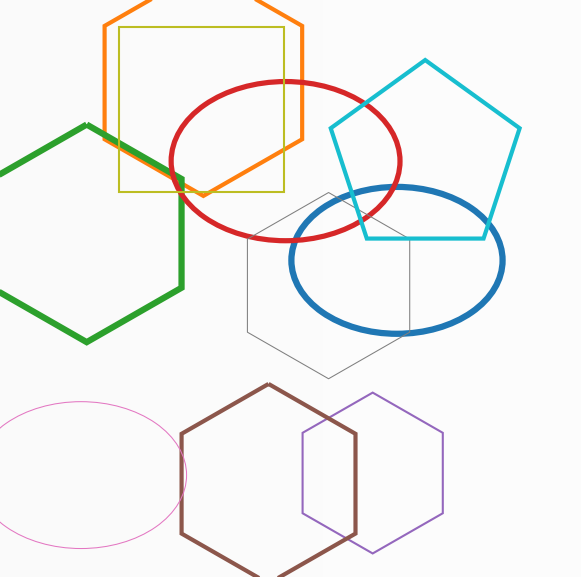[{"shape": "oval", "thickness": 3, "radius": 0.91, "center": [0.683, 0.548]}, {"shape": "hexagon", "thickness": 2, "radius": 0.98, "center": [0.35, 0.856]}, {"shape": "hexagon", "thickness": 3, "radius": 0.94, "center": [0.149, 0.595]}, {"shape": "oval", "thickness": 2.5, "radius": 0.98, "center": [0.491, 0.72]}, {"shape": "hexagon", "thickness": 1, "radius": 0.7, "center": [0.641, 0.18]}, {"shape": "hexagon", "thickness": 2, "radius": 0.86, "center": [0.462, 0.162]}, {"shape": "oval", "thickness": 0.5, "radius": 0.91, "center": [0.139, 0.176]}, {"shape": "hexagon", "thickness": 0.5, "radius": 0.81, "center": [0.565, 0.505]}, {"shape": "square", "thickness": 1, "radius": 0.71, "center": [0.347, 0.809]}, {"shape": "pentagon", "thickness": 2, "radius": 0.85, "center": [0.731, 0.724]}]